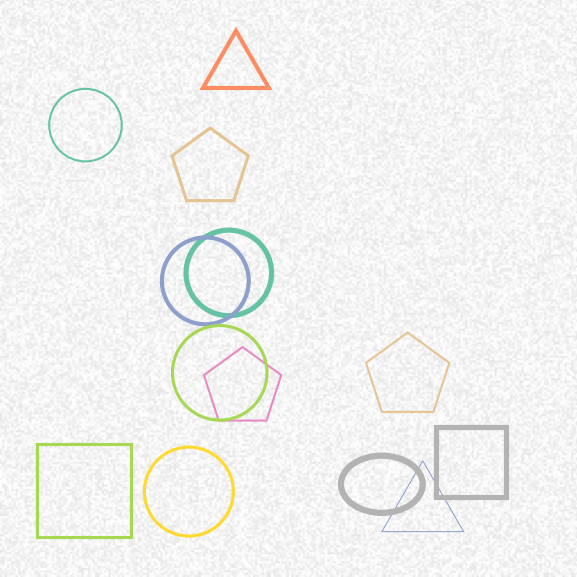[{"shape": "circle", "thickness": 2.5, "radius": 0.37, "center": [0.396, 0.527]}, {"shape": "circle", "thickness": 1, "radius": 0.31, "center": [0.148, 0.782]}, {"shape": "triangle", "thickness": 2, "radius": 0.33, "center": [0.409, 0.88]}, {"shape": "circle", "thickness": 2, "radius": 0.38, "center": [0.356, 0.513]}, {"shape": "triangle", "thickness": 0.5, "radius": 0.41, "center": [0.732, 0.119]}, {"shape": "pentagon", "thickness": 1, "radius": 0.35, "center": [0.42, 0.328]}, {"shape": "circle", "thickness": 1.5, "radius": 0.41, "center": [0.38, 0.354]}, {"shape": "square", "thickness": 1.5, "radius": 0.41, "center": [0.145, 0.15]}, {"shape": "circle", "thickness": 1.5, "radius": 0.39, "center": [0.327, 0.148]}, {"shape": "pentagon", "thickness": 1.5, "radius": 0.35, "center": [0.364, 0.708]}, {"shape": "pentagon", "thickness": 1, "radius": 0.38, "center": [0.706, 0.347]}, {"shape": "oval", "thickness": 3, "radius": 0.35, "center": [0.661, 0.161]}, {"shape": "square", "thickness": 2.5, "radius": 0.3, "center": [0.816, 0.198]}]